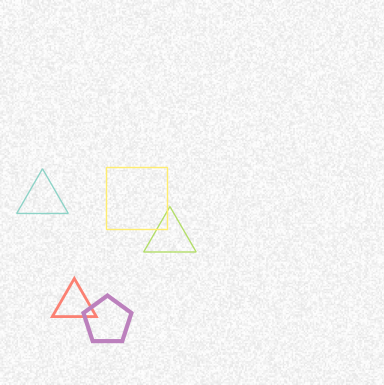[{"shape": "triangle", "thickness": 1, "radius": 0.39, "center": [0.11, 0.484]}, {"shape": "triangle", "thickness": 2, "radius": 0.33, "center": [0.193, 0.211]}, {"shape": "triangle", "thickness": 1, "radius": 0.39, "center": [0.441, 0.385]}, {"shape": "pentagon", "thickness": 3, "radius": 0.33, "center": [0.279, 0.167]}, {"shape": "square", "thickness": 1, "radius": 0.4, "center": [0.355, 0.485]}]